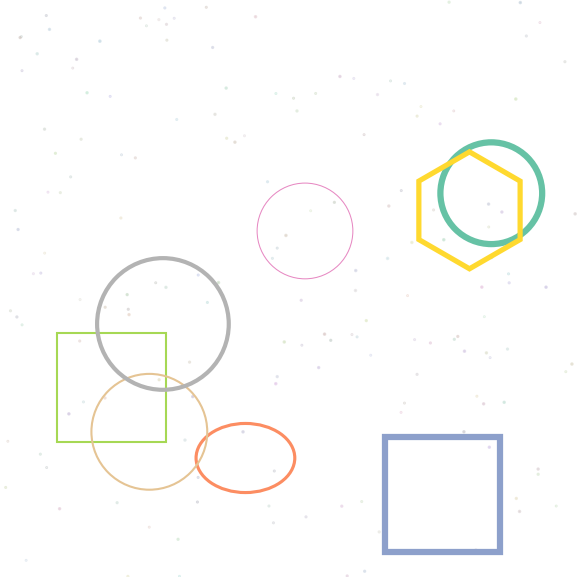[{"shape": "circle", "thickness": 3, "radius": 0.44, "center": [0.851, 0.665]}, {"shape": "oval", "thickness": 1.5, "radius": 0.43, "center": [0.425, 0.206]}, {"shape": "square", "thickness": 3, "radius": 0.5, "center": [0.766, 0.143]}, {"shape": "circle", "thickness": 0.5, "radius": 0.41, "center": [0.528, 0.599]}, {"shape": "square", "thickness": 1, "radius": 0.47, "center": [0.193, 0.328]}, {"shape": "hexagon", "thickness": 2.5, "radius": 0.51, "center": [0.813, 0.635]}, {"shape": "circle", "thickness": 1, "radius": 0.5, "center": [0.259, 0.251]}, {"shape": "circle", "thickness": 2, "radius": 0.57, "center": [0.282, 0.438]}]